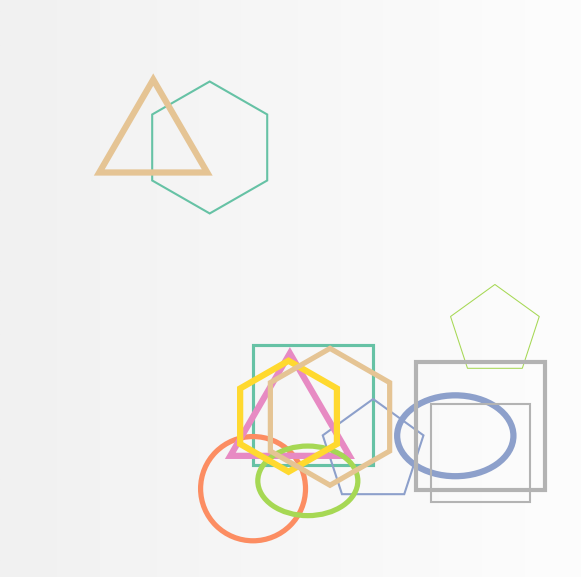[{"shape": "square", "thickness": 1.5, "radius": 0.52, "center": [0.538, 0.297]}, {"shape": "hexagon", "thickness": 1, "radius": 0.57, "center": [0.361, 0.744]}, {"shape": "circle", "thickness": 2.5, "radius": 0.45, "center": [0.435, 0.153]}, {"shape": "oval", "thickness": 3, "radius": 0.5, "center": [0.783, 0.245]}, {"shape": "pentagon", "thickness": 1, "radius": 0.46, "center": [0.642, 0.217]}, {"shape": "triangle", "thickness": 3, "radius": 0.59, "center": [0.499, 0.269]}, {"shape": "oval", "thickness": 2.5, "radius": 0.43, "center": [0.53, 0.166]}, {"shape": "pentagon", "thickness": 0.5, "radius": 0.4, "center": [0.851, 0.426]}, {"shape": "hexagon", "thickness": 3, "radius": 0.48, "center": [0.496, 0.278]}, {"shape": "hexagon", "thickness": 2.5, "radius": 0.59, "center": [0.568, 0.277]}, {"shape": "triangle", "thickness": 3, "radius": 0.54, "center": [0.264, 0.754]}, {"shape": "square", "thickness": 2, "radius": 0.56, "center": [0.826, 0.262]}, {"shape": "square", "thickness": 1, "radius": 0.43, "center": [0.826, 0.215]}]